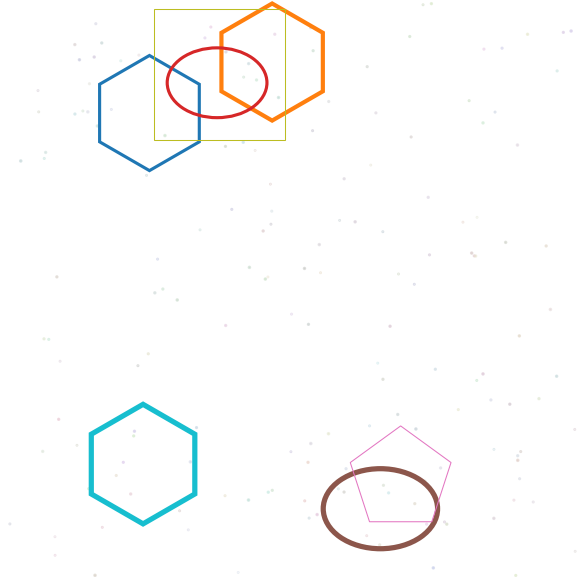[{"shape": "hexagon", "thickness": 1.5, "radius": 0.5, "center": [0.259, 0.803]}, {"shape": "hexagon", "thickness": 2, "radius": 0.51, "center": [0.471, 0.892]}, {"shape": "oval", "thickness": 1.5, "radius": 0.43, "center": [0.376, 0.856]}, {"shape": "oval", "thickness": 2.5, "radius": 0.5, "center": [0.659, 0.118]}, {"shape": "pentagon", "thickness": 0.5, "radius": 0.46, "center": [0.694, 0.17]}, {"shape": "square", "thickness": 0.5, "radius": 0.57, "center": [0.381, 0.871]}, {"shape": "hexagon", "thickness": 2.5, "radius": 0.52, "center": [0.248, 0.196]}]